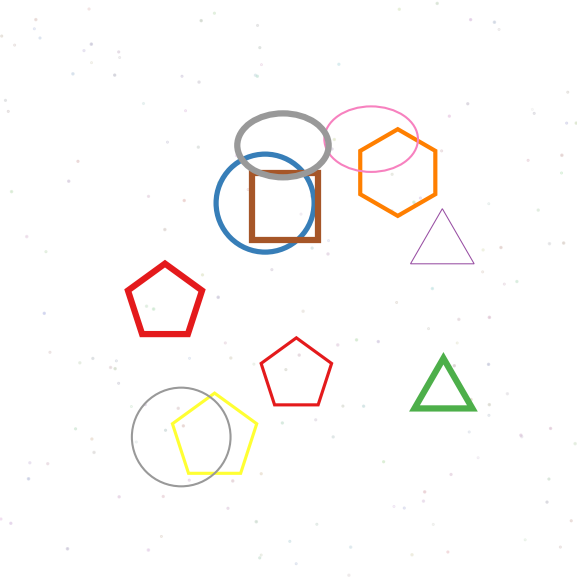[{"shape": "pentagon", "thickness": 3, "radius": 0.34, "center": [0.286, 0.475]}, {"shape": "pentagon", "thickness": 1.5, "radius": 0.32, "center": [0.513, 0.35]}, {"shape": "circle", "thickness": 2.5, "radius": 0.42, "center": [0.459, 0.647]}, {"shape": "triangle", "thickness": 3, "radius": 0.29, "center": [0.768, 0.321]}, {"shape": "triangle", "thickness": 0.5, "radius": 0.32, "center": [0.766, 0.574]}, {"shape": "hexagon", "thickness": 2, "radius": 0.38, "center": [0.689, 0.7]}, {"shape": "pentagon", "thickness": 1.5, "radius": 0.38, "center": [0.372, 0.242]}, {"shape": "square", "thickness": 3, "radius": 0.29, "center": [0.493, 0.642]}, {"shape": "oval", "thickness": 1, "radius": 0.41, "center": [0.643, 0.758]}, {"shape": "circle", "thickness": 1, "radius": 0.43, "center": [0.314, 0.242]}, {"shape": "oval", "thickness": 3, "radius": 0.4, "center": [0.49, 0.747]}]